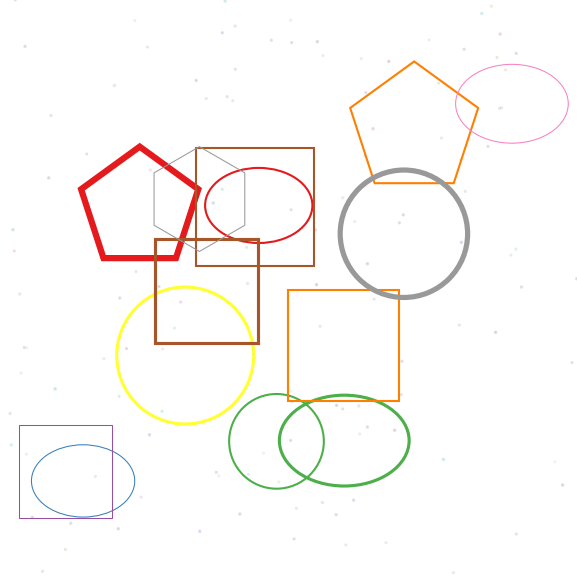[{"shape": "oval", "thickness": 1, "radius": 0.46, "center": [0.448, 0.643]}, {"shape": "pentagon", "thickness": 3, "radius": 0.53, "center": [0.242, 0.638]}, {"shape": "oval", "thickness": 0.5, "radius": 0.45, "center": [0.144, 0.166]}, {"shape": "oval", "thickness": 1.5, "radius": 0.56, "center": [0.596, 0.236]}, {"shape": "circle", "thickness": 1, "radius": 0.41, "center": [0.479, 0.235]}, {"shape": "square", "thickness": 0.5, "radius": 0.4, "center": [0.113, 0.183]}, {"shape": "pentagon", "thickness": 1, "radius": 0.58, "center": [0.717, 0.776]}, {"shape": "square", "thickness": 1, "radius": 0.48, "center": [0.594, 0.401]}, {"shape": "circle", "thickness": 1.5, "radius": 0.59, "center": [0.321, 0.383]}, {"shape": "square", "thickness": 1.5, "radius": 0.45, "center": [0.357, 0.495]}, {"shape": "square", "thickness": 1, "radius": 0.51, "center": [0.442, 0.641]}, {"shape": "oval", "thickness": 0.5, "radius": 0.49, "center": [0.886, 0.819]}, {"shape": "hexagon", "thickness": 0.5, "radius": 0.45, "center": [0.345, 0.654]}, {"shape": "circle", "thickness": 2.5, "radius": 0.55, "center": [0.699, 0.594]}]